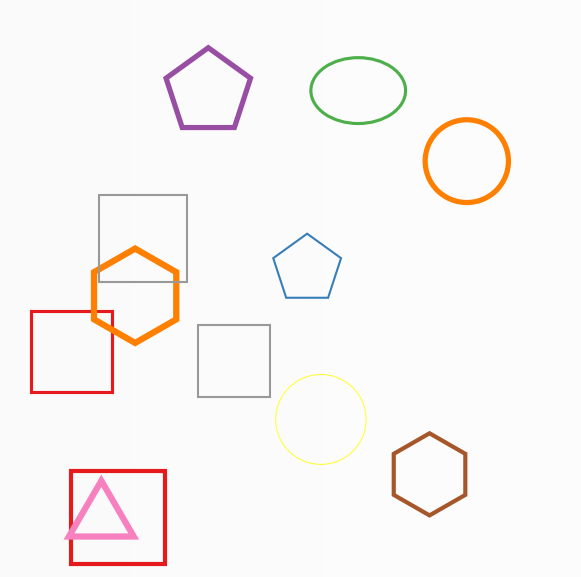[{"shape": "square", "thickness": 1.5, "radius": 0.35, "center": [0.124, 0.391]}, {"shape": "square", "thickness": 2, "radius": 0.4, "center": [0.203, 0.103]}, {"shape": "pentagon", "thickness": 1, "radius": 0.31, "center": [0.528, 0.533]}, {"shape": "oval", "thickness": 1.5, "radius": 0.41, "center": [0.616, 0.842]}, {"shape": "pentagon", "thickness": 2.5, "radius": 0.38, "center": [0.358, 0.84]}, {"shape": "circle", "thickness": 2.5, "radius": 0.36, "center": [0.803, 0.72]}, {"shape": "hexagon", "thickness": 3, "radius": 0.41, "center": [0.232, 0.487]}, {"shape": "circle", "thickness": 0.5, "radius": 0.39, "center": [0.552, 0.273]}, {"shape": "hexagon", "thickness": 2, "radius": 0.36, "center": [0.739, 0.178]}, {"shape": "triangle", "thickness": 3, "radius": 0.32, "center": [0.174, 0.102]}, {"shape": "square", "thickness": 1, "radius": 0.38, "center": [0.246, 0.587]}, {"shape": "square", "thickness": 1, "radius": 0.31, "center": [0.403, 0.375]}]